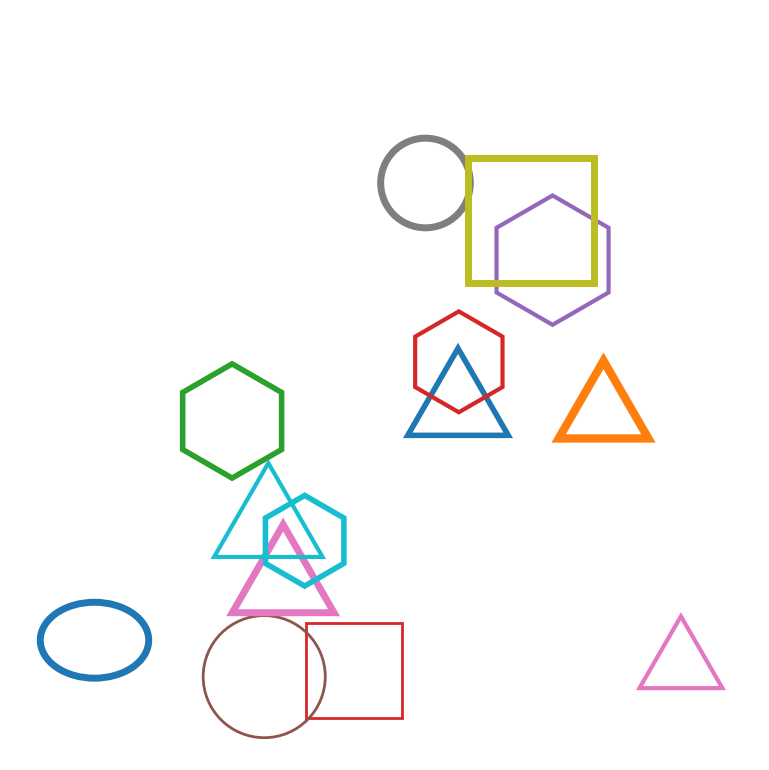[{"shape": "triangle", "thickness": 2, "radius": 0.38, "center": [0.595, 0.472]}, {"shape": "oval", "thickness": 2.5, "radius": 0.35, "center": [0.123, 0.169]}, {"shape": "triangle", "thickness": 3, "radius": 0.34, "center": [0.784, 0.464]}, {"shape": "hexagon", "thickness": 2, "radius": 0.37, "center": [0.301, 0.453]}, {"shape": "hexagon", "thickness": 1.5, "radius": 0.33, "center": [0.596, 0.53]}, {"shape": "square", "thickness": 1, "radius": 0.31, "center": [0.46, 0.129]}, {"shape": "hexagon", "thickness": 1.5, "radius": 0.42, "center": [0.718, 0.662]}, {"shape": "circle", "thickness": 1, "radius": 0.4, "center": [0.343, 0.121]}, {"shape": "triangle", "thickness": 1.5, "radius": 0.31, "center": [0.884, 0.137]}, {"shape": "triangle", "thickness": 2.5, "radius": 0.38, "center": [0.368, 0.242]}, {"shape": "circle", "thickness": 2.5, "radius": 0.29, "center": [0.553, 0.762]}, {"shape": "square", "thickness": 2.5, "radius": 0.41, "center": [0.69, 0.713]}, {"shape": "hexagon", "thickness": 2, "radius": 0.29, "center": [0.396, 0.298]}, {"shape": "triangle", "thickness": 1.5, "radius": 0.41, "center": [0.348, 0.317]}]